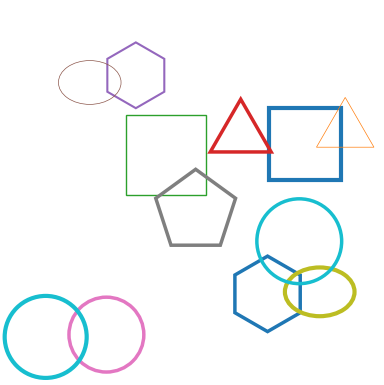[{"shape": "square", "thickness": 3, "radius": 0.47, "center": [0.793, 0.625]}, {"shape": "hexagon", "thickness": 2.5, "radius": 0.49, "center": [0.695, 0.237]}, {"shape": "triangle", "thickness": 0.5, "radius": 0.43, "center": [0.897, 0.661]}, {"shape": "square", "thickness": 1, "radius": 0.52, "center": [0.431, 0.598]}, {"shape": "triangle", "thickness": 2.5, "radius": 0.46, "center": [0.625, 0.651]}, {"shape": "hexagon", "thickness": 1.5, "radius": 0.43, "center": [0.353, 0.804]}, {"shape": "oval", "thickness": 0.5, "radius": 0.41, "center": [0.233, 0.786]}, {"shape": "circle", "thickness": 2.5, "radius": 0.49, "center": [0.276, 0.131]}, {"shape": "pentagon", "thickness": 2.5, "radius": 0.54, "center": [0.508, 0.451]}, {"shape": "oval", "thickness": 3, "radius": 0.45, "center": [0.83, 0.242]}, {"shape": "circle", "thickness": 3, "radius": 0.53, "center": [0.119, 0.125]}, {"shape": "circle", "thickness": 2.5, "radius": 0.55, "center": [0.777, 0.373]}]